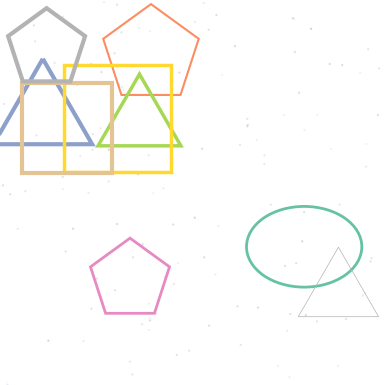[{"shape": "oval", "thickness": 2, "radius": 0.75, "center": [0.79, 0.359]}, {"shape": "pentagon", "thickness": 1.5, "radius": 0.65, "center": [0.392, 0.859]}, {"shape": "triangle", "thickness": 3, "radius": 0.74, "center": [0.111, 0.699]}, {"shape": "pentagon", "thickness": 2, "radius": 0.54, "center": [0.338, 0.274]}, {"shape": "triangle", "thickness": 2.5, "radius": 0.62, "center": [0.362, 0.683]}, {"shape": "square", "thickness": 2.5, "radius": 0.69, "center": [0.304, 0.693]}, {"shape": "square", "thickness": 3, "radius": 0.58, "center": [0.174, 0.668]}, {"shape": "pentagon", "thickness": 3, "radius": 0.53, "center": [0.121, 0.874]}, {"shape": "triangle", "thickness": 0.5, "radius": 0.6, "center": [0.879, 0.238]}]